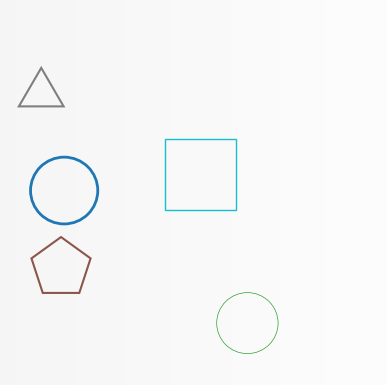[{"shape": "circle", "thickness": 2, "radius": 0.43, "center": [0.166, 0.505]}, {"shape": "circle", "thickness": 0.5, "radius": 0.4, "center": [0.638, 0.161]}, {"shape": "pentagon", "thickness": 1.5, "radius": 0.4, "center": [0.157, 0.304]}, {"shape": "triangle", "thickness": 1.5, "radius": 0.33, "center": [0.106, 0.757]}, {"shape": "square", "thickness": 1, "radius": 0.46, "center": [0.517, 0.547]}]